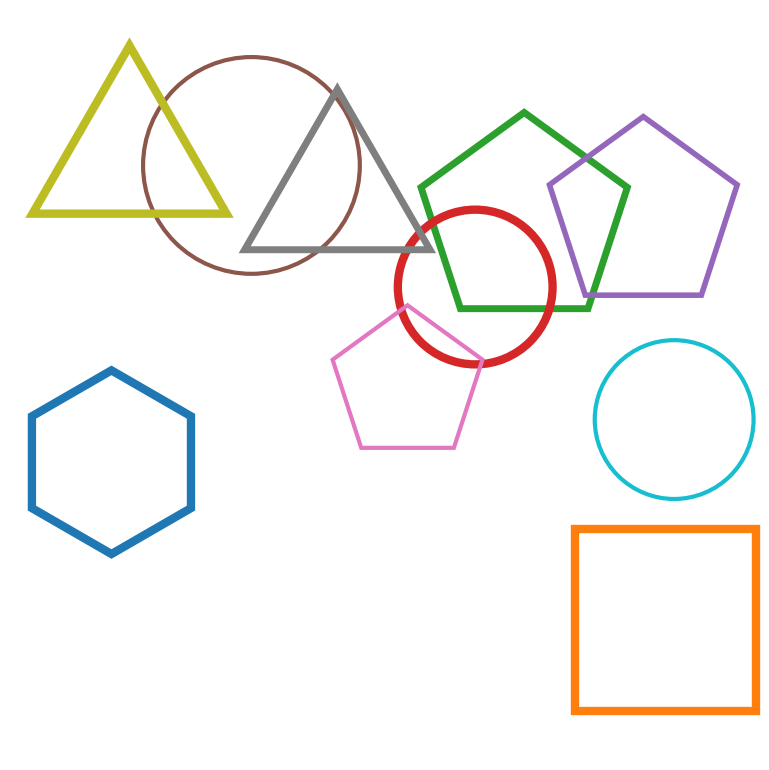[{"shape": "hexagon", "thickness": 3, "radius": 0.6, "center": [0.145, 0.4]}, {"shape": "square", "thickness": 3, "radius": 0.59, "center": [0.865, 0.195]}, {"shape": "pentagon", "thickness": 2.5, "radius": 0.7, "center": [0.681, 0.713]}, {"shape": "circle", "thickness": 3, "radius": 0.5, "center": [0.617, 0.627]}, {"shape": "pentagon", "thickness": 2, "radius": 0.64, "center": [0.835, 0.72]}, {"shape": "circle", "thickness": 1.5, "radius": 0.7, "center": [0.327, 0.785]}, {"shape": "pentagon", "thickness": 1.5, "radius": 0.51, "center": [0.529, 0.501]}, {"shape": "triangle", "thickness": 2.5, "radius": 0.69, "center": [0.438, 0.745]}, {"shape": "triangle", "thickness": 3, "radius": 0.73, "center": [0.168, 0.795]}, {"shape": "circle", "thickness": 1.5, "radius": 0.52, "center": [0.876, 0.455]}]